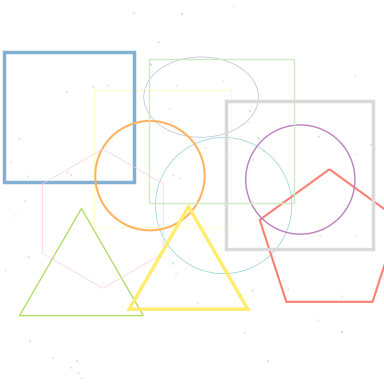[{"shape": "circle", "thickness": 0.5, "radius": 0.88, "center": [0.581, 0.466]}, {"shape": "square", "thickness": 0.5, "radius": 0.89, "center": [0.422, 0.587]}, {"shape": "oval", "thickness": 0.5, "radius": 0.74, "center": [0.522, 0.748]}, {"shape": "pentagon", "thickness": 1.5, "radius": 0.95, "center": [0.856, 0.37]}, {"shape": "square", "thickness": 2.5, "radius": 0.84, "center": [0.179, 0.696]}, {"shape": "circle", "thickness": 1.5, "radius": 0.71, "center": [0.389, 0.544]}, {"shape": "triangle", "thickness": 1, "radius": 0.93, "center": [0.211, 0.273]}, {"shape": "hexagon", "thickness": 0.5, "radius": 0.91, "center": [0.267, 0.432]}, {"shape": "square", "thickness": 2.5, "radius": 0.96, "center": [0.778, 0.545]}, {"shape": "circle", "thickness": 1, "radius": 0.71, "center": [0.78, 0.534]}, {"shape": "square", "thickness": 1, "radius": 0.94, "center": [0.576, 0.66]}, {"shape": "triangle", "thickness": 2.5, "radius": 0.89, "center": [0.49, 0.286]}]